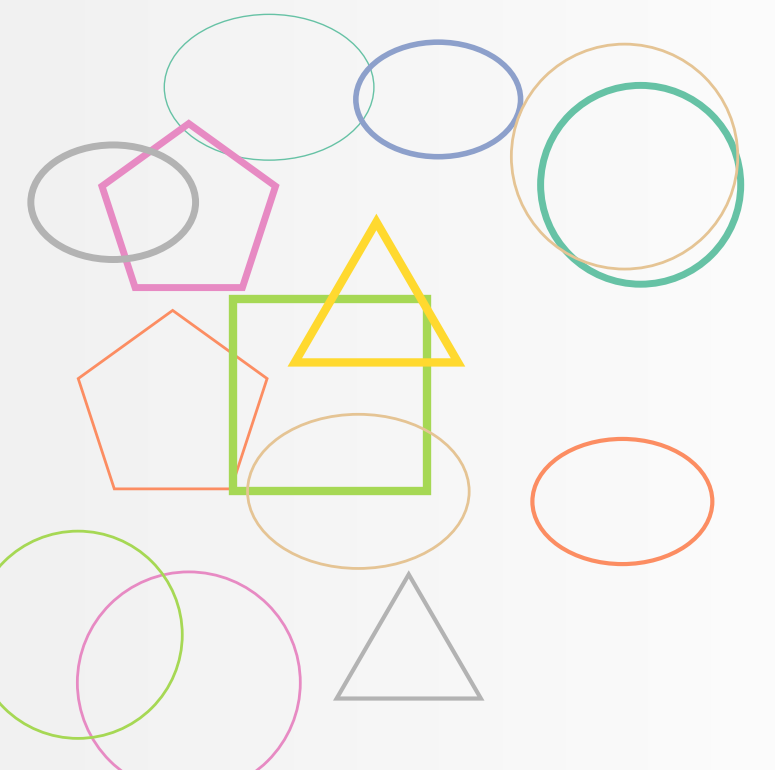[{"shape": "circle", "thickness": 2.5, "radius": 0.65, "center": [0.827, 0.76]}, {"shape": "oval", "thickness": 0.5, "radius": 0.68, "center": [0.347, 0.887]}, {"shape": "pentagon", "thickness": 1, "radius": 0.64, "center": [0.223, 0.469]}, {"shape": "oval", "thickness": 1.5, "radius": 0.58, "center": [0.803, 0.349]}, {"shape": "oval", "thickness": 2, "radius": 0.53, "center": [0.565, 0.871]}, {"shape": "pentagon", "thickness": 2.5, "radius": 0.59, "center": [0.244, 0.722]}, {"shape": "circle", "thickness": 1, "radius": 0.72, "center": [0.244, 0.113]}, {"shape": "square", "thickness": 3, "radius": 0.62, "center": [0.426, 0.487]}, {"shape": "circle", "thickness": 1, "radius": 0.67, "center": [0.101, 0.176]}, {"shape": "triangle", "thickness": 3, "radius": 0.61, "center": [0.486, 0.59]}, {"shape": "oval", "thickness": 1, "radius": 0.71, "center": [0.462, 0.362]}, {"shape": "circle", "thickness": 1, "radius": 0.73, "center": [0.806, 0.797]}, {"shape": "oval", "thickness": 2.5, "radius": 0.53, "center": [0.146, 0.737]}, {"shape": "triangle", "thickness": 1.5, "radius": 0.54, "center": [0.527, 0.147]}]